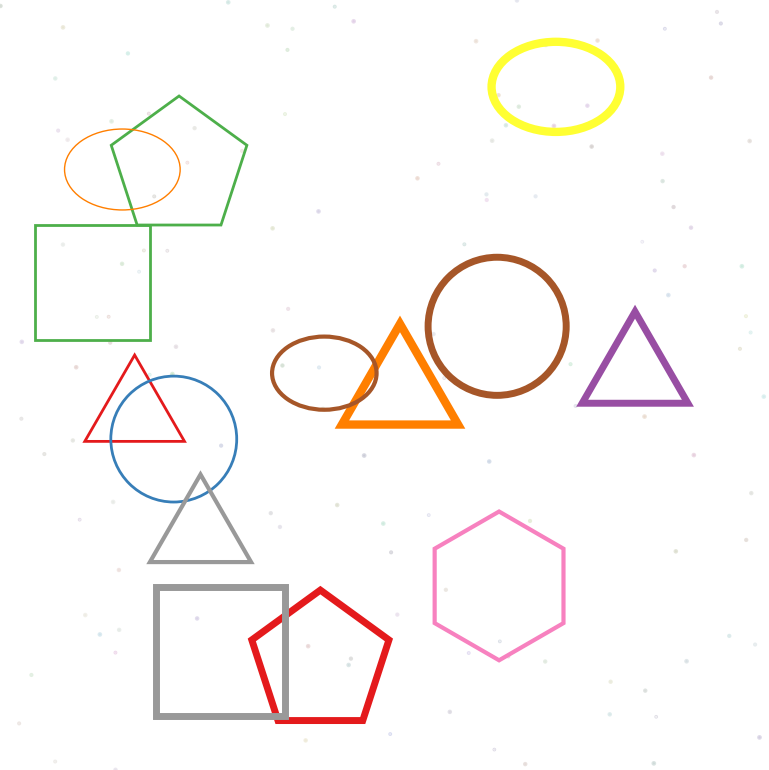[{"shape": "pentagon", "thickness": 2.5, "radius": 0.47, "center": [0.416, 0.14]}, {"shape": "triangle", "thickness": 1, "radius": 0.37, "center": [0.175, 0.464]}, {"shape": "circle", "thickness": 1, "radius": 0.41, "center": [0.226, 0.43]}, {"shape": "pentagon", "thickness": 1, "radius": 0.46, "center": [0.233, 0.783]}, {"shape": "square", "thickness": 1, "radius": 0.37, "center": [0.12, 0.634]}, {"shape": "triangle", "thickness": 2.5, "radius": 0.4, "center": [0.825, 0.516]}, {"shape": "oval", "thickness": 0.5, "radius": 0.38, "center": [0.159, 0.78]}, {"shape": "triangle", "thickness": 3, "radius": 0.44, "center": [0.519, 0.492]}, {"shape": "oval", "thickness": 3, "radius": 0.42, "center": [0.722, 0.887]}, {"shape": "circle", "thickness": 2.5, "radius": 0.45, "center": [0.646, 0.576]}, {"shape": "oval", "thickness": 1.5, "radius": 0.34, "center": [0.421, 0.515]}, {"shape": "hexagon", "thickness": 1.5, "radius": 0.48, "center": [0.648, 0.239]}, {"shape": "triangle", "thickness": 1.5, "radius": 0.38, "center": [0.26, 0.308]}, {"shape": "square", "thickness": 2.5, "radius": 0.42, "center": [0.286, 0.154]}]